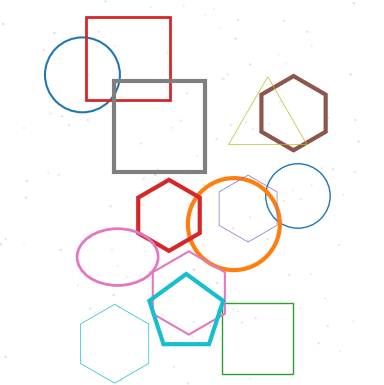[{"shape": "circle", "thickness": 1.5, "radius": 0.49, "center": [0.214, 0.806]}, {"shape": "circle", "thickness": 1, "radius": 0.42, "center": [0.774, 0.491]}, {"shape": "circle", "thickness": 3, "radius": 0.6, "center": [0.607, 0.418]}, {"shape": "square", "thickness": 1, "radius": 0.46, "center": [0.669, 0.121]}, {"shape": "square", "thickness": 2, "radius": 0.54, "center": [0.333, 0.848]}, {"shape": "hexagon", "thickness": 3, "radius": 0.46, "center": [0.439, 0.441]}, {"shape": "hexagon", "thickness": 0.5, "radius": 0.43, "center": [0.644, 0.458]}, {"shape": "hexagon", "thickness": 3, "radius": 0.48, "center": [0.762, 0.706]}, {"shape": "oval", "thickness": 2, "radius": 0.53, "center": [0.306, 0.332]}, {"shape": "hexagon", "thickness": 1.5, "radius": 0.54, "center": [0.49, 0.239]}, {"shape": "square", "thickness": 3, "radius": 0.59, "center": [0.414, 0.672]}, {"shape": "triangle", "thickness": 0.5, "radius": 0.59, "center": [0.695, 0.683]}, {"shape": "pentagon", "thickness": 3, "radius": 0.5, "center": [0.484, 0.188]}, {"shape": "hexagon", "thickness": 0.5, "radius": 0.51, "center": [0.298, 0.107]}]